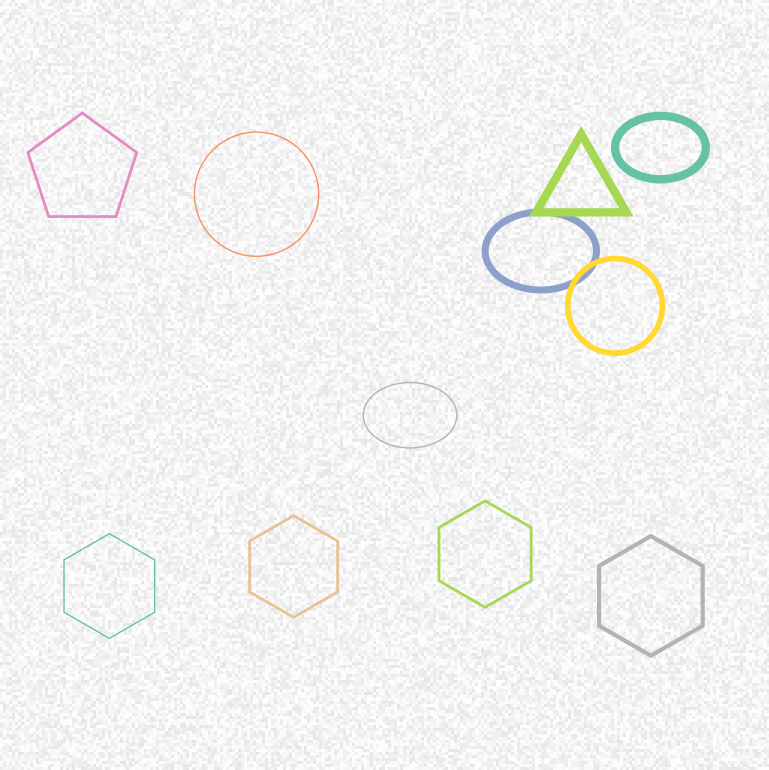[{"shape": "oval", "thickness": 3, "radius": 0.29, "center": [0.858, 0.808]}, {"shape": "hexagon", "thickness": 0.5, "radius": 0.34, "center": [0.142, 0.239]}, {"shape": "circle", "thickness": 0.5, "radius": 0.4, "center": [0.333, 0.748]}, {"shape": "oval", "thickness": 2.5, "radius": 0.36, "center": [0.702, 0.674]}, {"shape": "pentagon", "thickness": 1, "radius": 0.37, "center": [0.107, 0.779]}, {"shape": "triangle", "thickness": 3, "radius": 0.34, "center": [0.755, 0.758]}, {"shape": "hexagon", "thickness": 1, "radius": 0.35, "center": [0.63, 0.28]}, {"shape": "circle", "thickness": 2, "radius": 0.31, "center": [0.799, 0.603]}, {"shape": "hexagon", "thickness": 1, "radius": 0.33, "center": [0.381, 0.264]}, {"shape": "oval", "thickness": 0.5, "radius": 0.3, "center": [0.533, 0.461]}, {"shape": "hexagon", "thickness": 1.5, "radius": 0.39, "center": [0.845, 0.226]}]